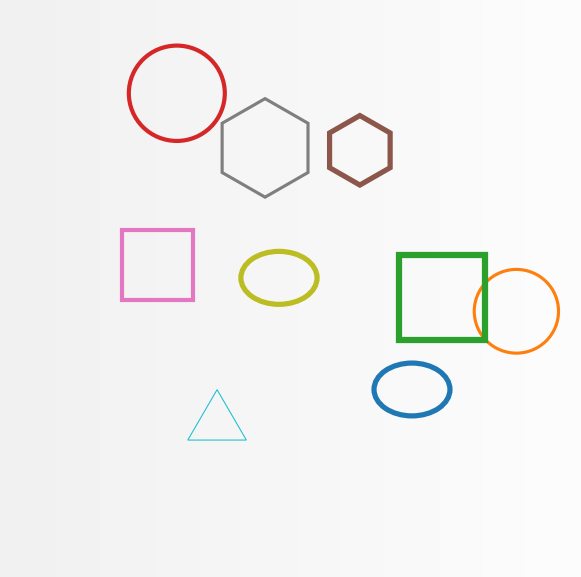[{"shape": "oval", "thickness": 2.5, "radius": 0.33, "center": [0.709, 0.325]}, {"shape": "circle", "thickness": 1.5, "radius": 0.36, "center": [0.888, 0.46]}, {"shape": "square", "thickness": 3, "radius": 0.37, "center": [0.76, 0.483]}, {"shape": "circle", "thickness": 2, "radius": 0.41, "center": [0.304, 0.838]}, {"shape": "hexagon", "thickness": 2.5, "radius": 0.3, "center": [0.619, 0.739]}, {"shape": "square", "thickness": 2, "radius": 0.3, "center": [0.271, 0.541]}, {"shape": "hexagon", "thickness": 1.5, "radius": 0.43, "center": [0.456, 0.743]}, {"shape": "oval", "thickness": 2.5, "radius": 0.33, "center": [0.48, 0.518]}, {"shape": "triangle", "thickness": 0.5, "radius": 0.29, "center": [0.373, 0.266]}]